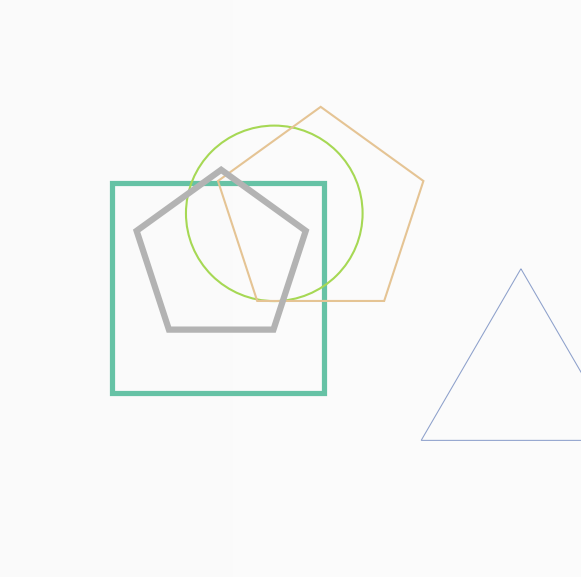[{"shape": "square", "thickness": 2.5, "radius": 0.91, "center": [0.375, 0.5]}, {"shape": "triangle", "thickness": 0.5, "radius": 0.99, "center": [0.896, 0.336]}, {"shape": "circle", "thickness": 1, "radius": 0.76, "center": [0.472, 0.63]}, {"shape": "pentagon", "thickness": 1, "radius": 0.93, "center": [0.552, 0.628]}, {"shape": "pentagon", "thickness": 3, "radius": 0.76, "center": [0.381, 0.552]}]